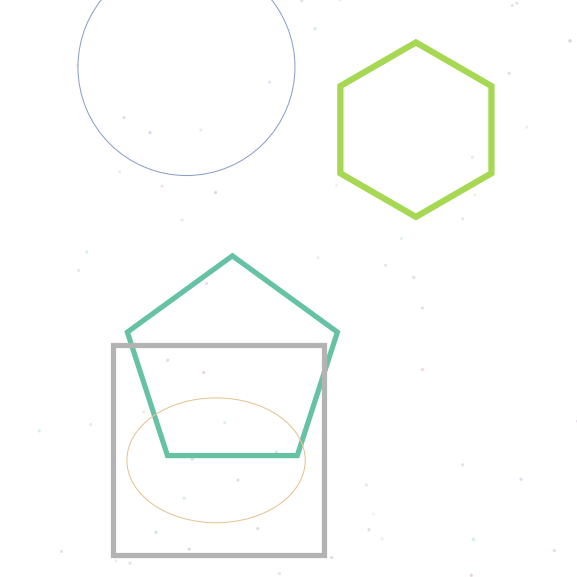[{"shape": "pentagon", "thickness": 2.5, "radius": 0.96, "center": [0.402, 0.365]}, {"shape": "circle", "thickness": 0.5, "radius": 0.94, "center": [0.323, 0.883]}, {"shape": "hexagon", "thickness": 3, "radius": 0.76, "center": [0.72, 0.775]}, {"shape": "oval", "thickness": 0.5, "radius": 0.77, "center": [0.374, 0.202]}, {"shape": "square", "thickness": 2.5, "radius": 0.91, "center": [0.379, 0.22]}]